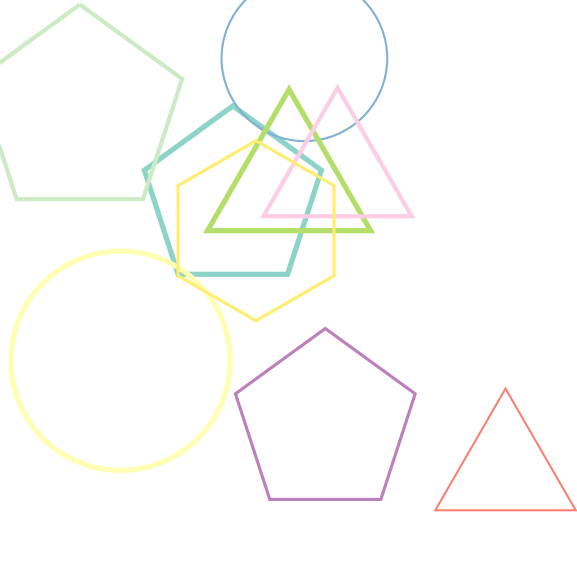[{"shape": "pentagon", "thickness": 2.5, "radius": 0.81, "center": [0.403, 0.655]}, {"shape": "circle", "thickness": 2.5, "radius": 0.95, "center": [0.209, 0.374]}, {"shape": "triangle", "thickness": 1, "radius": 0.7, "center": [0.875, 0.186]}, {"shape": "circle", "thickness": 1, "radius": 0.72, "center": [0.527, 0.898]}, {"shape": "triangle", "thickness": 2.5, "radius": 0.81, "center": [0.501, 0.681]}, {"shape": "triangle", "thickness": 2, "radius": 0.74, "center": [0.584, 0.699]}, {"shape": "pentagon", "thickness": 1.5, "radius": 0.82, "center": [0.563, 0.267]}, {"shape": "pentagon", "thickness": 2, "radius": 0.93, "center": [0.138, 0.805]}, {"shape": "hexagon", "thickness": 1.5, "radius": 0.78, "center": [0.443, 0.6]}]